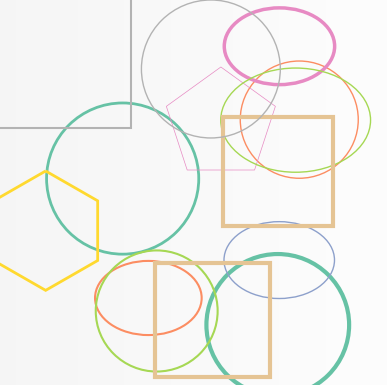[{"shape": "circle", "thickness": 3, "radius": 0.92, "center": [0.717, 0.156]}, {"shape": "circle", "thickness": 2, "radius": 0.98, "center": [0.317, 0.536]}, {"shape": "circle", "thickness": 1, "radius": 0.76, "center": [0.772, 0.689]}, {"shape": "oval", "thickness": 1.5, "radius": 0.69, "center": [0.383, 0.226]}, {"shape": "oval", "thickness": 1, "radius": 0.71, "center": [0.721, 0.324]}, {"shape": "pentagon", "thickness": 0.5, "radius": 0.74, "center": [0.57, 0.678]}, {"shape": "oval", "thickness": 2.5, "radius": 0.71, "center": [0.721, 0.88]}, {"shape": "oval", "thickness": 1, "radius": 0.97, "center": [0.763, 0.688]}, {"shape": "circle", "thickness": 1.5, "radius": 0.79, "center": [0.404, 0.192]}, {"shape": "hexagon", "thickness": 2, "radius": 0.78, "center": [0.118, 0.401]}, {"shape": "square", "thickness": 3, "radius": 0.74, "center": [0.549, 0.168]}, {"shape": "square", "thickness": 3, "radius": 0.71, "center": [0.717, 0.555]}, {"shape": "square", "thickness": 1.5, "radius": 0.87, "center": [0.164, 0.842]}, {"shape": "circle", "thickness": 1, "radius": 0.9, "center": [0.544, 0.821]}]